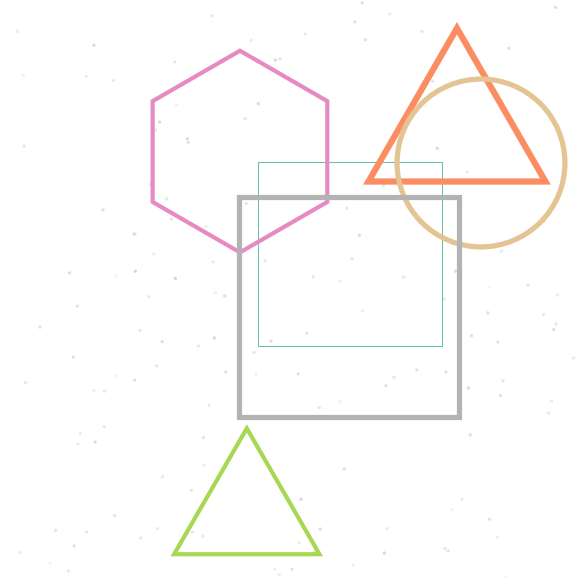[{"shape": "square", "thickness": 0.5, "radius": 0.8, "center": [0.607, 0.559]}, {"shape": "triangle", "thickness": 3, "radius": 0.88, "center": [0.791, 0.773]}, {"shape": "hexagon", "thickness": 2, "radius": 0.87, "center": [0.416, 0.737]}, {"shape": "triangle", "thickness": 2, "radius": 0.73, "center": [0.427, 0.112]}, {"shape": "circle", "thickness": 2.5, "radius": 0.73, "center": [0.833, 0.717]}, {"shape": "square", "thickness": 2.5, "radius": 0.95, "center": [0.605, 0.468]}]